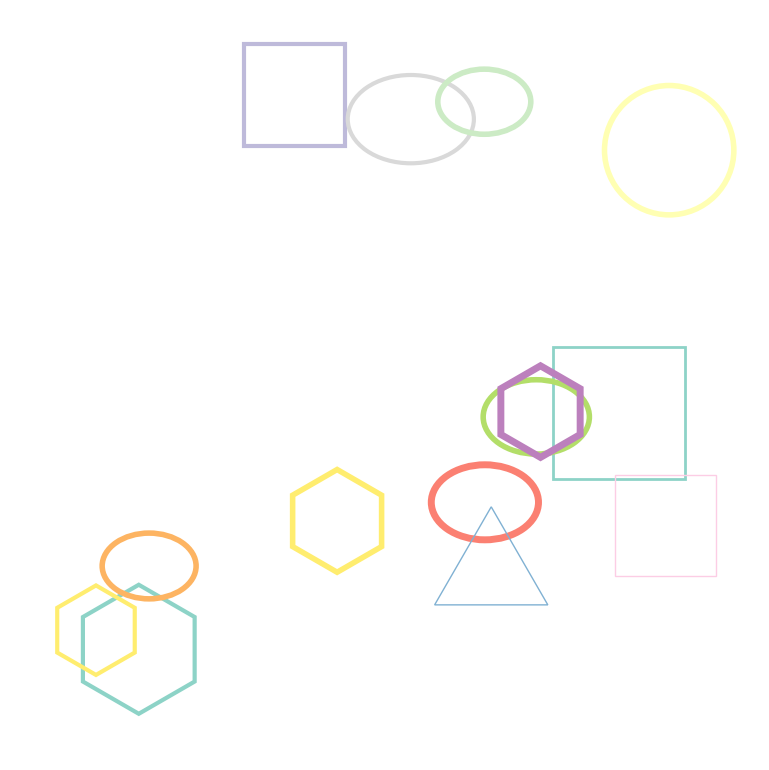[{"shape": "hexagon", "thickness": 1.5, "radius": 0.42, "center": [0.18, 0.157]}, {"shape": "square", "thickness": 1, "radius": 0.43, "center": [0.804, 0.463]}, {"shape": "circle", "thickness": 2, "radius": 0.42, "center": [0.869, 0.805]}, {"shape": "square", "thickness": 1.5, "radius": 0.33, "center": [0.382, 0.877]}, {"shape": "oval", "thickness": 2.5, "radius": 0.35, "center": [0.63, 0.348]}, {"shape": "triangle", "thickness": 0.5, "radius": 0.42, "center": [0.638, 0.257]}, {"shape": "oval", "thickness": 2, "radius": 0.3, "center": [0.194, 0.265]}, {"shape": "oval", "thickness": 2, "radius": 0.34, "center": [0.696, 0.459]}, {"shape": "square", "thickness": 0.5, "radius": 0.33, "center": [0.865, 0.318]}, {"shape": "oval", "thickness": 1.5, "radius": 0.41, "center": [0.534, 0.845]}, {"shape": "hexagon", "thickness": 2.5, "radius": 0.3, "center": [0.702, 0.465]}, {"shape": "oval", "thickness": 2, "radius": 0.3, "center": [0.629, 0.868]}, {"shape": "hexagon", "thickness": 1.5, "radius": 0.29, "center": [0.125, 0.182]}, {"shape": "hexagon", "thickness": 2, "radius": 0.33, "center": [0.438, 0.324]}]